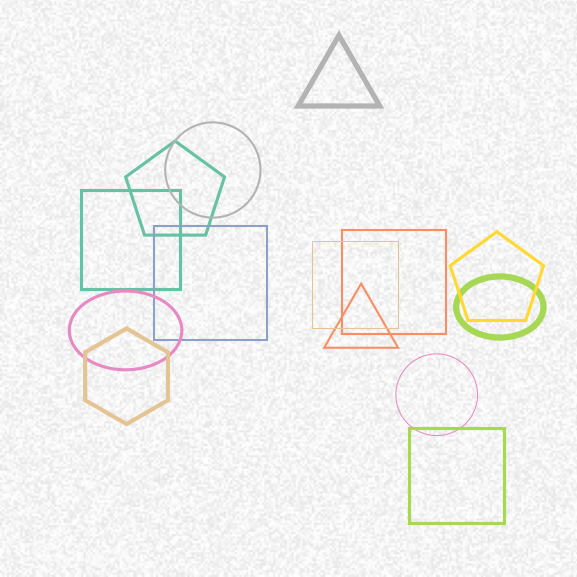[{"shape": "square", "thickness": 1.5, "radius": 0.43, "center": [0.227, 0.584]}, {"shape": "pentagon", "thickness": 1.5, "radius": 0.45, "center": [0.303, 0.665]}, {"shape": "triangle", "thickness": 1, "radius": 0.37, "center": [0.625, 0.434]}, {"shape": "square", "thickness": 1, "radius": 0.45, "center": [0.682, 0.511]}, {"shape": "square", "thickness": 1, "radius": 0.49, "center": [0.364, 0.509]}, {"shape": "oval", "thickness": 1.5, "radius": 0.49, "center": [0.217, 0.427]}, {"shape": "circle", "thickness": 0.5, "radius": 0.35, "center": [0.756, 0.316]}, {"shape": "square", "thickness": 1.5, "radius": 0.41, "center": [0.79, 0.176]}, {"shape": "oval", "thickness": 3, "radius": 0.38, "center": [0.866, 0.468]}, {"shape": "pentagon", "thickness": 1.5, "radius": 0.42, "center": [0.86, 0.513]}, {"shape": "hexagon", "thickness": 2, "radius": 0.41, "center": [0.219, 0.348]}, {"shape": "square", "thickness": 0.5, "radius": 0.38, "center": [0.615, 0.507]}, {"shape": "triangle", "thickness": 2.5, "radius": 0.41, "center": [0.587, 0.856]}, {"shape": "circle", "thickness": 1, "radius": 0.41, "center": [0.369, 0.705]}]